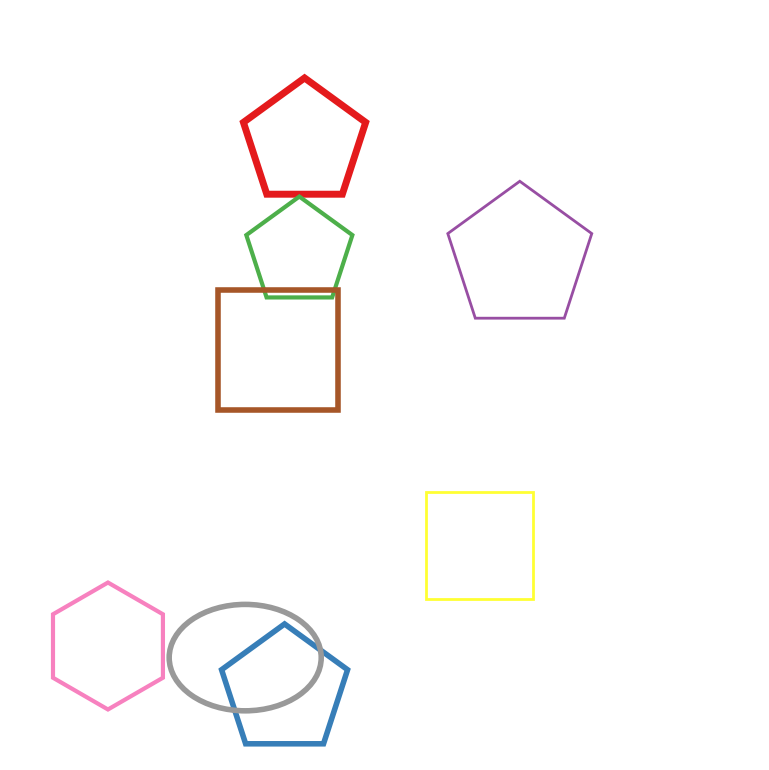[{"shape": "pentagon", "thickness": 2.5, "radius": 0.42, "center": [0.396, 0.815]}, {"shape": "pentagon", "thickness": 2, "radius": 0.43, "center": [0.37, 0.104]}, {"shape": "pentagon", "thickness": 1.5, "radius": 0.36, "center": [0.389, 0.672]}, {"shape": "pentagon", "thickness": 1, "radius": 0.49, "center": [0.675, 0.666]}, {"shape": "square", "thickness": 1, "radius": 0.35, "center": [0.623, 0.291]}, {"shape": "square", "thickness": 2, "radius": 0.39, "center": [0.361, 0.545]}, {"shape": "hexagon", "thickness": 1.5, "radius": 0.41, "center": [0.14, 0.161]}, {"shape": "oval", "thickness": 2, "radius": 0.49, "center": [0.318, 0.146]}]